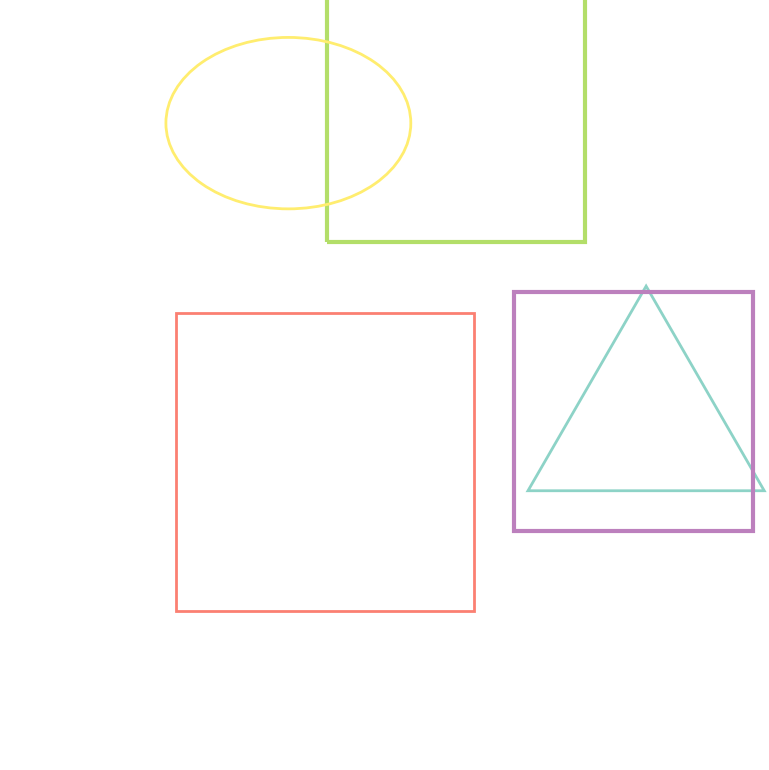[{"shape": "triangle", "thickness": 1, "radius": 0.89, "center": [0.839, 0.451]}, {"shape": "square", "thickness": 1, "radius": 0.97, "center": [0.422, 0.4]}, {"shape": "square", "thickness": 1.5, "radius": 0.84, "center": [0.592, 0.853]}, {"shape": "square", "thickness": 1.5, "radius": 0.78, "center": [0.823, 0.465]}, {"shape": "oval", "thickness": 1, "radius": 0.8, "center": [0.374, 0.84]}]